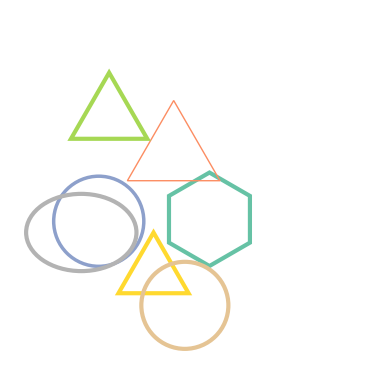[{"shape": "hexagon", "thickness": 3, "radius": 0.61, "center": [0.544, 0.43]}, {"shape": "triangle", "thickness": 1, "radius": 0.69, "center": [0.451, 0.6]}, {"shape": "circle", "thickness": 2.5, "radius": 0.59, "center": [0.256, 0.425]}, {"shape": "triangle", "thickness": 3, "radius": 0.57, "center": [0.283, 0.697]}, {"shape": "triangle", "thickness": 3, "radius": 0.53, "center": [0.399, 0.291]}, {"shape": "circle", "thickness": 3, "radius": 0.57, "center": [0.48, 0.207]}, {"shape": "oval", "thickness": 3, "radius": 0.72, "center": [0.211, 0.396]}]